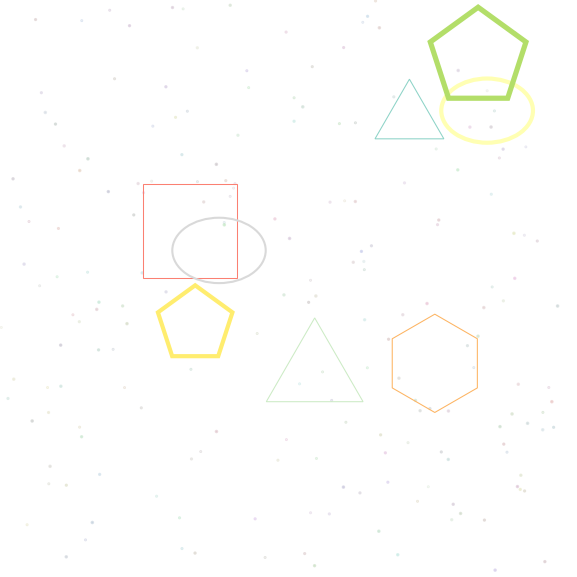[{"shape": "triangle", "thickness": 0.5, "radius": 0.34, "center": [0.709, 0.793]}, {"shape": "oval", "thickness": 2, "radius": 0.4, "center": [0.844, 0.808]}, {"shape": "square", "thickness": 0.5, "radius": 0.41, "center": [0.329, 0.598]}, {"shape": "hexagon", "thickness": 0.5, "radius": 0.43, "center": [0.753, 0.37]}, {"shape": "pentagon", "thickness": 2.5, "radius": 0.44, "center": [0.828, 0.899]}, {"shape": "oval", "thickness": 1, "radius": 0.4, "center": [0.379, 0.565]}, {"shape": "triangle", "thickness": 0.5, "radius": 0.48, "center": [0.545, 0.352]}, {"shape": "pentagon", "thickness": 2, "radius": 0.34, "center": [0.338, 0.437]}]